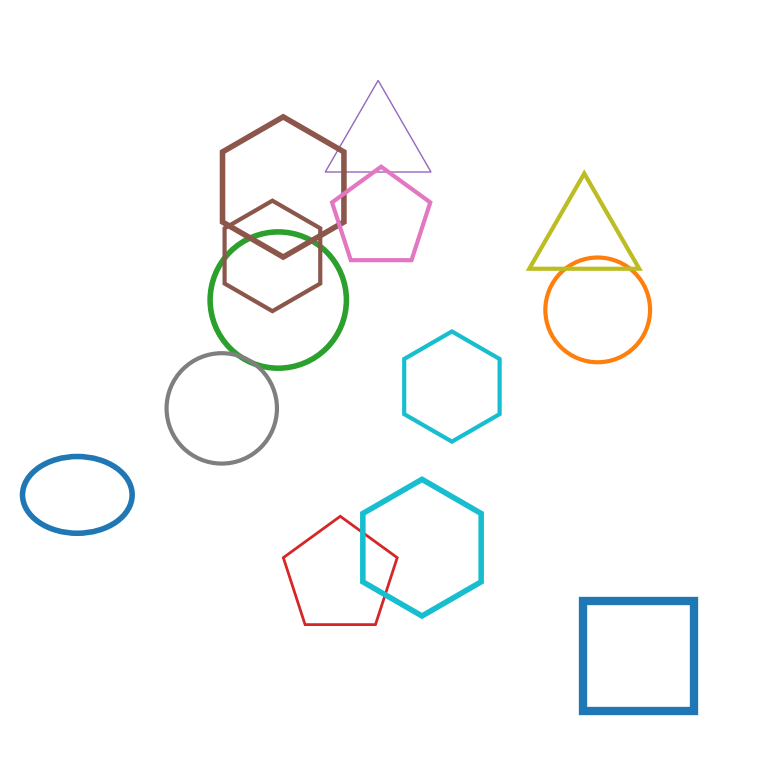[{"shape": "square", "thickness": 3, "radius": 0.36, "center": [0.829, 0.148]}, {"shape": "oval", "thickness": 2, "radius": 0.36, "center": [0.1, 0.357]}, {"shape": "circle", "thickness": 1.5, "radius": 0.34, "center": [0.776, 0.598]}, {"shape": "circle", "thickness": 2, "radius": 0.44, "center": [0.361, 0.61]}, {"shape": "pentagon", "thickness": 1, "radius": 0.39, "center": [0.442, 0.252]}, {"shape": "triangle", "thickness": 0.5, "radius": 0.4, "center": [0.491, 0.816]}, {"shape": "hexagon", "thickness": 2, "radius": 0.46, "center": [0.368, 0.757]}, {"shape": "hexagon", "thickness": 1.5, "radius": 0.36, "center": [0.354, 0.668]}, {"shape": "pentagon", "thickness": 1.5, "radius": 0.34, "center": [0.495, 0.716]}, {"shape": "circle", "thickness": 1.5, "radius": 0.36, "center": [0.288, 0.47]}, {"shape": "triangle", "thickness": 1.5, "radius": 0.41, "center": [0.759, 0.692]}, {"shape": "hexagon", "thickness": 1.5, "radius": 0.36, "center": [0.587, 0.498]}, {"shape": "hexagon", "thickness": 2, "radius": 0.44, "center": [0.548, 0.289]}]